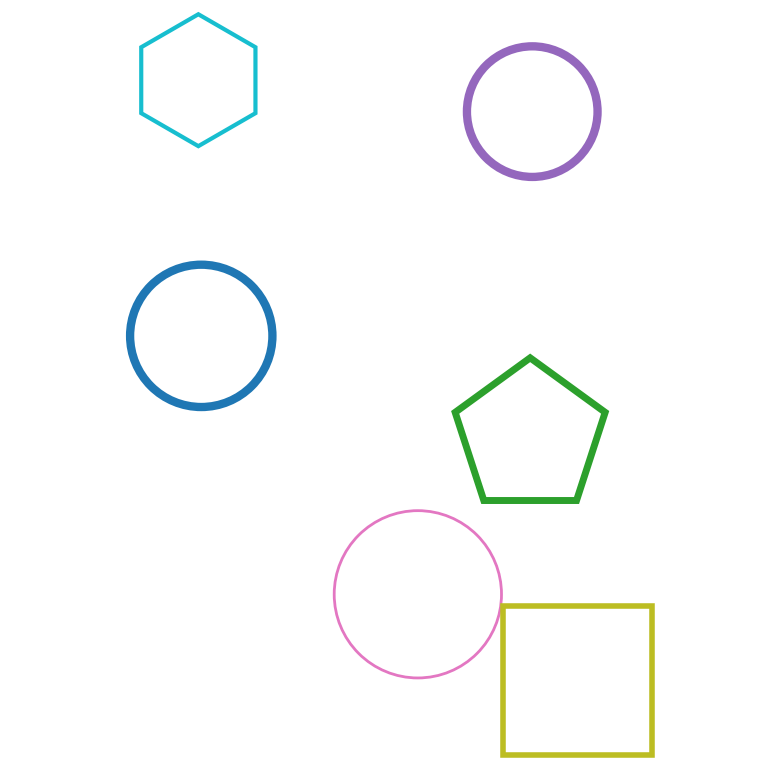[{"shape": "circle", "thickness": 3, "radius": 0.46, "center": [0.261, 0.564]}, {"shape": "pentagon", "thickness": 2.5, "radius": 0.51, "center": [0.689, 0.433]}, {"shape": "circle", "thickness": 3, "radius": 0.42, "center": [0.691, 0.855]}, {"shape": "circle", "thickness": 1, "radius": 0.54, "center": [0.543, 0.228]}, {"shape": "square", "thickness": 2, "radius": 0.48, "center": [0.75, 0.116]}, {"shape": "hexagon", "thickness": 1.5, "radius": 0.43, "center": [0.258, 0.896]}]